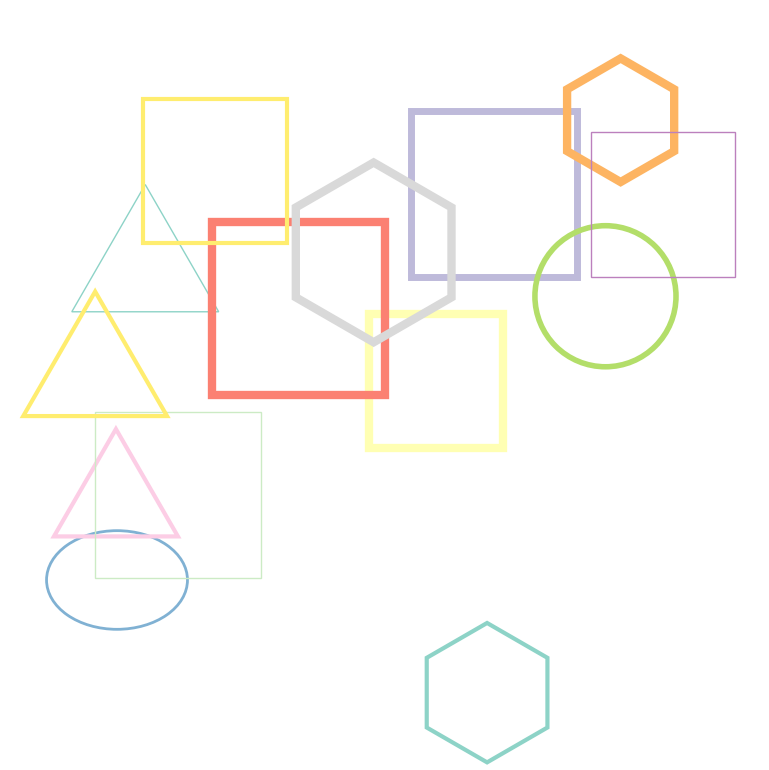[{"shape": "triangle", "thickness": 0.5, "radius": 0.55, "center": [0.189, 0.65]}, {"shape": "hexagon", "thickness": 1.5, "radius": 0.45, "center": [0.633, 0.1]}, {"shape": "square", "thickness": 3, "radius": 0.44, "center": [0.566, 0.505]}, {"shape": "square", "thickness": 2.5, "radius": 0.54, "center": [0.641, 0.748]}, {"shape": "square", "thickness": 3, "radius": 0.56, "center": [0.388, 0.599]}, {"shape": "oval", "thickness": 1, "radius": 0.46, "center": [0.152, 0.247]}, {"shape": "hexagon", "thickness": 3, "radius": 0.4, "center": [0.806, 0.844]}, {"shape": "circle", "thickness": 2, "radius": 0.46, "center": [0.786, 0.615]}, {"shape": "triangle", "thickness": 1.5, "radius": 0.46, "center": [0.151, 0.35]}, {"shape": "hexagon", "thickness": 3, "radius": 0.58, "center": [0.485, 0.672]}, {"shape": "square", "thickness": 0.5, "radius": 0.47, "center": [0.861, 0.734]}, {"shape": "square", "thickness": 0.5, "radius": 0.54, "center": [0.231, 0.357]}, {"shape": "triangle", "thickness": 1.5, "radius": 0.54, "center": [0.124, 0.514]}, {"shape": "square", "thickness": 1.5, "radius": 0.47, "center": [0.279, 0.778]}]